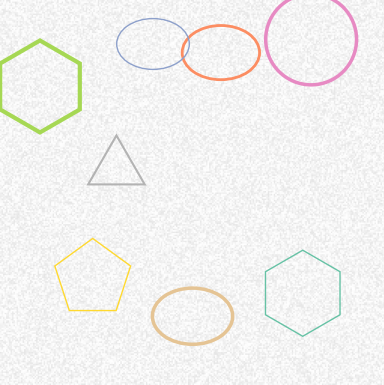[{"shape": "hexagon", "thickness": 1, "radius": 0.56, "center": [0.786, 0.238]}, {"shape": "oval", "thickness": 2, "radius": 0.5, "center": [0.574, 0.863]}, {"shape": "oval", "thickness": 1, "radius": 0.47, "center": [0.397, 0.886]}, {"shape": "circle", "thickness": 2.5, "radius": 0.59, "center": [0.808, 0.898]}, {"shape": "hexagon", "thickness": 3, "radius": 0.6, "center": [0.104, 0.775]}, {"shape": "pentagon", "thickness": 1, "radius": 0.52, "center": [0.241, 0.277]}, {"shape": "oval", "thickness": 2.5, "radius": 0.52, "center": [0.5, 0.179]}, {"shape": "triangle", "thickness": 1.5, "radius": 0.42, "center": [0.302, 0.563]}]